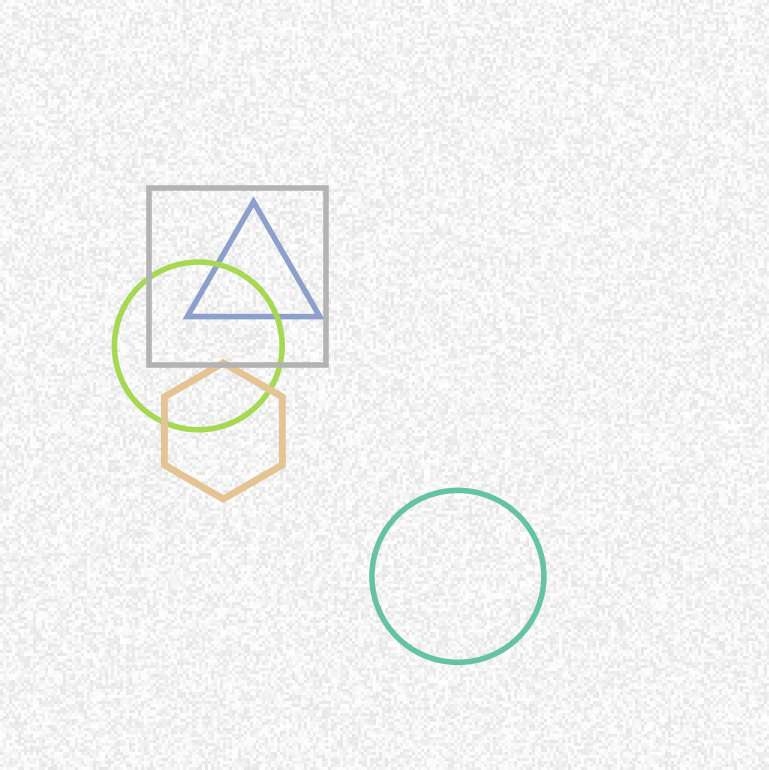[{"shape": "circle", "thickness": 2, "radius": 0.56, "center": [0.595, 0.251]}, {"shape": "triangle", "thickness": 2, "radius": 0.5, "center": [0.329, 0.639]}, {"shape": "circle", "thickness": 2, "radius": 0.54, "center": [0.257, 0.551]}, {"shape": "hexagon", "thickness": 2.5, "radius": 0.44, "center": [0.29, 0.44]}, {"shape": "square", "thickness": 2, "radius": 0.57, "center": [0.309, 0.64]}]